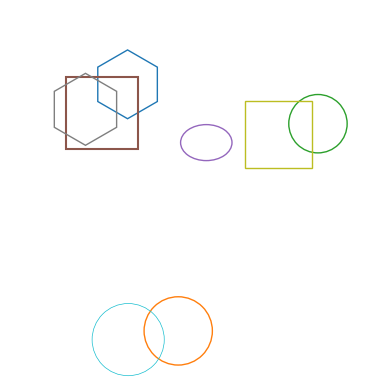[{"shape": "hexagon", "thickness": 1, "radius": 0.45, "center": [0.331, 0.781]}, {"shape": "circle", "thickness": 1, "radius": 0.44, "center": [0.463, 0.141]}, {"shape": "circle", "thickness": 1, "radius": 0.38, "center": [0.826, 0.679]}, {"shape": "oval", "thickness": 1, "radius": 0.33, "center": [0.536, 0.63]}, {"shape": "square", "thickness": 1.5, "radius": 0.47, "center": [0.264, 0.708]}, {"shape": "hexagon", "thickness": 1, "radius": 0.47, "center": [0.222, 0.716]}, {"shape": "square", "thickness": 1, "radius": 0.44, "center": [0.724, 0.652]}, {"shape": "circle", "thickness": 0.5, "radius": 0.47, "center": [0.333, 0.118]}]